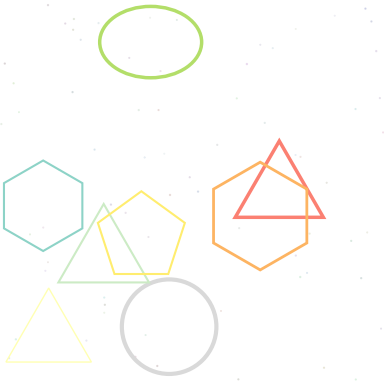[{"shape": "hexagon", "thickness": 1.5, "radius": 0.59, "center": [0.112, 0.466]}, {"shape": "triangle", "thickness": 1, "radius": 0.64, "center": [0.126, 0.124]}, {"shape": "triangle", "thickness": 2.5, "radius": 0.66, "center": [0.725, 0.502]}, {"shape": "hexagon", "thickness": 2, "radius": 0.7, "center": [0.676, 0.439]}, {"shape": "oval", "thickness": 2.5, "radius": 0.66, "center": [0.391, 0.891]}, {"shape": "circle", "thickness": 3, "radius": 0.61, "center": [0.439, 0.151]}, {"shape": "triangle", "thickness": 1.5, "radius": 0.68, "center": [0.269, 0.334]}, {"shape": "pentagon", "thickness": 1.5, "radius": 0.59, "center": [0.367, 0.384]}]